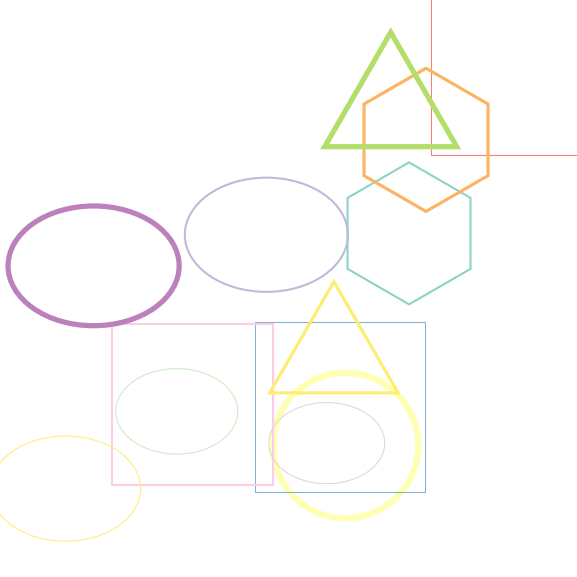[{"shape": "hexagon", "thickness": 1, "radius": 0.61, "center": [0.708, 0.595]}, {"shape": "circle", "thickness": 3, "radius": 0.63, "center": [0.598, 0.228]}, {"shape": "oval", "thickness": 1, "radius": 0.71, "center": [0.461, 0.593]}, {"shape": "square", "thickness": 0.5, "radius": 0.72, "center": [0.89, 0.874]}, {"shape": "square", "thickness": 0.5, "radius": 0.74, "center": [0.589, 0.294]}, {"shape": "hexagon", "thickness": 1.5, "radius": 0.62, "center": [0.738, 0.757]}, {"shape": "triangle", "thickness": 2.5, "radius": 0.66, "center": [0.677, 0.811]}, {"shape": "square", "thickness": 1, "radius": 0.7, "center": [0.333, 0.299]}, {"shape": "oval", "thickness": 0.5, "radius": 0.5, "center": [0.566, 0.232]}, {"shape": "oval", "thickness": 2.5, "radius": 0.74, "center": [0.162, 0.539]}, {"shape": "oval", "thickness": 0.5, "radius": 0.53, "center": [0.306, 0.287]}, {"shape": "triangle", "thickness": 1.5, "radius": 0.64, "center": [0.578, 0.383]}, {"shape": "oval", "thickness": 0.5, "radius": 0.65, "center": [0.113, 0.153]}]